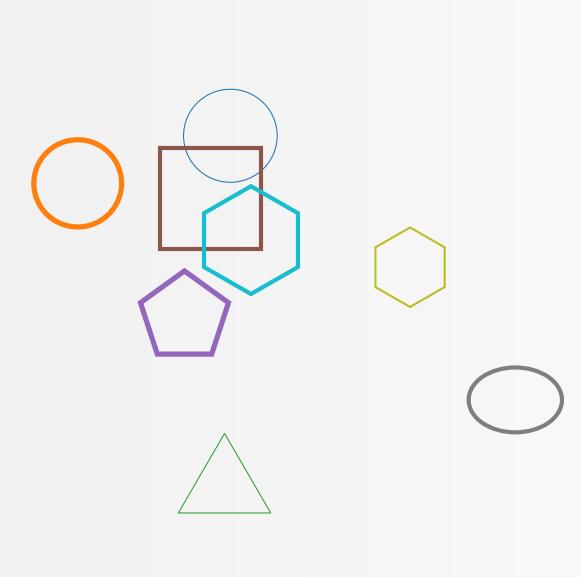[{"shape": "circle", "thickness": 0.5, "radius": 0.4, "center": [0.396, 0.764]}, {"shape": "circle", "thickness": 2.5, "radius": 0.38, "center": [0.134, 0.682]}, {"shape": "triangle", "thickness": 0.5, "radius": 0.46, "center": [0.386, 0.157]}, {"shape": "pentagon", "thickness": 2.5, "radius": 0.4, "center": [0.317, 0.45]}, {"shape": "square", "thickness": 2, "radius": 0.44, "center": [0.362, 0.656]}, {"shape": "oval", "thickness": 2, "radius": 0.4, "center": [0.887, 0.307]}, {"shape": "hexagon", "thickness": 1, "radius": 0.34, "center": [0.705, 0.536]}, {"shape": "hexagon", "thickness": 2, "radius": 0.47, "center": [0.432, 0.583]}]